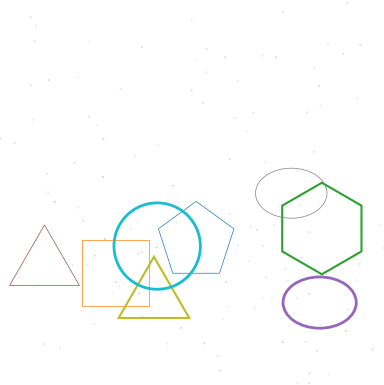[{"shape": "pentagon", "thickness": 0.5, "radius": 0.52, "center": [0.51, 0.374]}, {"shape": "square", "thickness": 0.5, "radius": 0.43, "center": [0.3, 0.291]}, {"shape": "hexagon", "thickness": 1.5, "radius": 0.59, "center": [0.836, 0.406]}, {"shape": "oval", "thickness": 2, "radius": 0.48, "center": [0.83, 0.214]}, {"shape": "triangle", "thickness": 0.5, "radius": 0.52, "center": [0.116, 0.311]}, {"shape": "oval", "thickness": 0.5, "radius": 0.46, "center": [0.757, 0.498]}, {"shape": "triangle", "thickness": 1.5, "radius": 0.53, "center": [0.4, 0.227]}, {"shape": "circle", "thickness": 2, "radius": 0.56, "center": [0.408, 0.361]}]